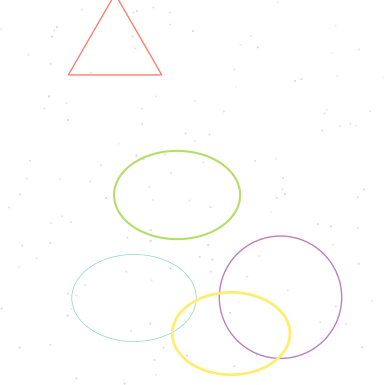[{"shape": "oval", "thickness": 0.5, "radius": 0.81, "center": [0.348, 0.226]}, {"shape": "triangle", "thickness": 1, "radius": 0.7, "center": [0.299, 0.875]}, {"shape": "oval", "thickness": 1.5, "radius": 0.82, "center": [0.46, 0.494]}, {"shape": "circle", "thickness": 1, "radius": 0.79, "center": [0.729, 0.228]}, {"shape": "oval", "thickness": 2, "radius": 0.76, "center": [0.6, 0.134]}]